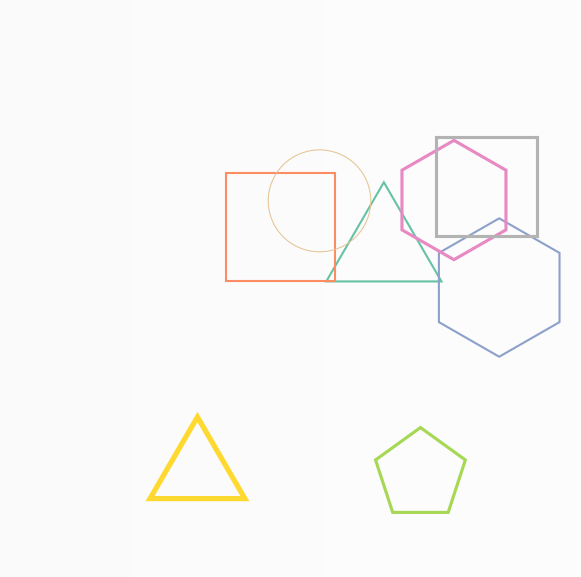[{"shape": "triangle", "thickness": 1, "radius": 0.57, "center": [0.66, 0.569]}, {"shape": "square", "thickness": 1, "radius": 0.47, "center": [0.482, 0.606]}, {"shape": "hexagon", "thickness": 1, "radius": 0.6, "center": [0.859, 0.501]}, {"shape": "hexagon", "thickness": 1.5, "radius": 0.52, "center": [0.781, 0.653]}, {"shape": "pentagon", "thickness": 1.5, "radius": 0.41, "center": [0.723, 0.178]}, {"shape": "triangle", "thickness": 2.5, "radius": 0.47, "center": [0.34, 0.183]}, {"shape": "circle", "thickness": 0.5, "radius": 0.44, "center": [0.55, 0.651]}, {"shape": "square", "thickness": 1.5, "radius": 0.43, "center": [0.837, 0.676]}]